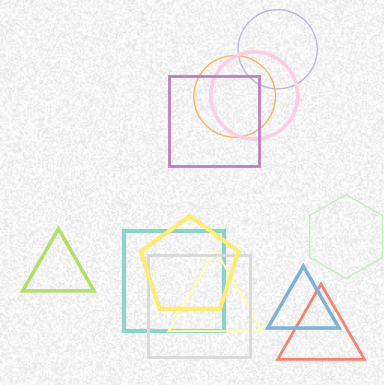[{"shape": "square", "thickness": 3, "radius": 0.65, "center": [0.452, 0.27]}, {"shape": "triangle", "thickness": 1.5, "radius": 0.7, "center": [0.559, 0.21]}, {"shape": "circle", "thickness": 1, "radius": 0.51, "center": [0.721, 0.872]}, {"shape": "triangle", "thickness": 2, "radius": 0.65, "center": [0.834, 0.132]}, {"shape": "triangle", "thickness": 2.5, "radius": 0.54, "center": [0.788, 0.201]}, {"shape": "circle", "thickness": 1, "radius": 0.53, "center": [0.609, 0.75]}, {"shape": "triangle", "thickness": 2.5, "radius": 0.54, "center": [0.152, 0.298]}, {"shape": "circle", "thickness": 2.5, "radius": 0.56, "center": [0.66, 0.752]}, {"shape": "square", "thickness": 2, "radius": 0.67, "center": [0.517, 0.206]}, {"shape": "square", "thickness": 2, "radius": 0.58, "center": [0.555, 0.686]}, {"shape": "hexagon", "thickness": 1, "radius": 0.54, "center": [0.899, 0.386]}, {"shape": "pentagon", "thickness": 3, "radius": 0.67, "center": [0.493, 0.306]}]